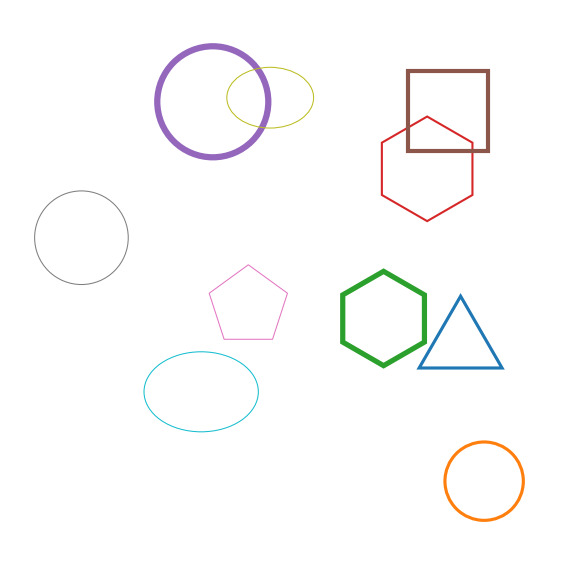[{"shape": "triangle", "thickness": 1.5, "radius": 0.41, "center": [0.798, 0.403]}, {"shape": "circle", "thickness": 1.5, "radius": 0.34, "center": [0.838, 0.166]}, {"shape": "hexagon", "thickness": 2.5, "radius": 0.41, "center": [0.664, 0.448]}, {"shape": "hexagon", "thickness": 1, "radius": 0.45, "center": [0.74, 0.707]}, {"shape": "circle", "thickness": 3, "radius": 0.48, "center": [0.368, 0.823]}, {"shape": "square", "thickness": 2, "radius": 0.34, "center": [0.775, 0.807]}, {"shape": "pentagon", "thickness": 0.5, "radius": 0.36, "center": [0.43, 0.469]}, {"shape": "circle", "thickness": 0.5, "radius": 0.41, "center": [0.141, 0.588]}, {"shape": "oval", "thickness": 0.5, "radius": 0.38, "center": [0.468, 0.83]}, {"shape": "oval", "thickness": 0.5, "radius": 0.49, "center": [0.348, 0.321]}]